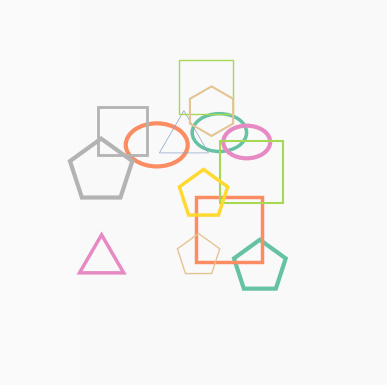[{"shape": "oval", "thickness": 2.5, "radius": 0.35, "center": [0.566, 0.656]}, {"shape": "pentagon", "thickness": 3, "radius": 0.35, "center": [0.671, 0.307]}, {"shape": "oval", "thickness": 3, "radius": 0.4, "center": [0.405, 0.624]}, {"shape": "square", "thickness": 2.5, "radius": 0.43, "center": [0.591, 0.404]}, {"shape": "triangle", "thickness": 0.5, "radius": 0.37, "center": [0.475, 0.639]}, {"shape": "oval", "thickness": 3, "radius": 0.3, "center": [0.637, 0.631]}, {"shape": "triangle", "thickness": 2.5, "radius": 0.33, "center": [0.262, 0.324]}, {"shape": "square", "thickness": 1, "radius": 0.35, "center": [0.531, 0.774]}, {"shape": "square", "thickness": 1.5, "radius": 0.41, "center": [0.649, 0.553]}, {"shape": "pentagon", "thickness": 2.5, "radius": 0.33, "center": [0.525, 0.494]}, {"shape": "hexagon", "thickness": 1.5, "radius": 0.32, "center": [0.546, 0.711]}, {"shape": "pentagon", "thickness": 1, "radius": 0.29, "center": [0.513, 0.336]}, {"shape": "square", "thickness": 2, "radius": 0.31, "center": [0.316, 0.659]}, {"shape": "pentagon", "thickness": 3, "radius": 0.42, "center": [0.261, 0.555]}]